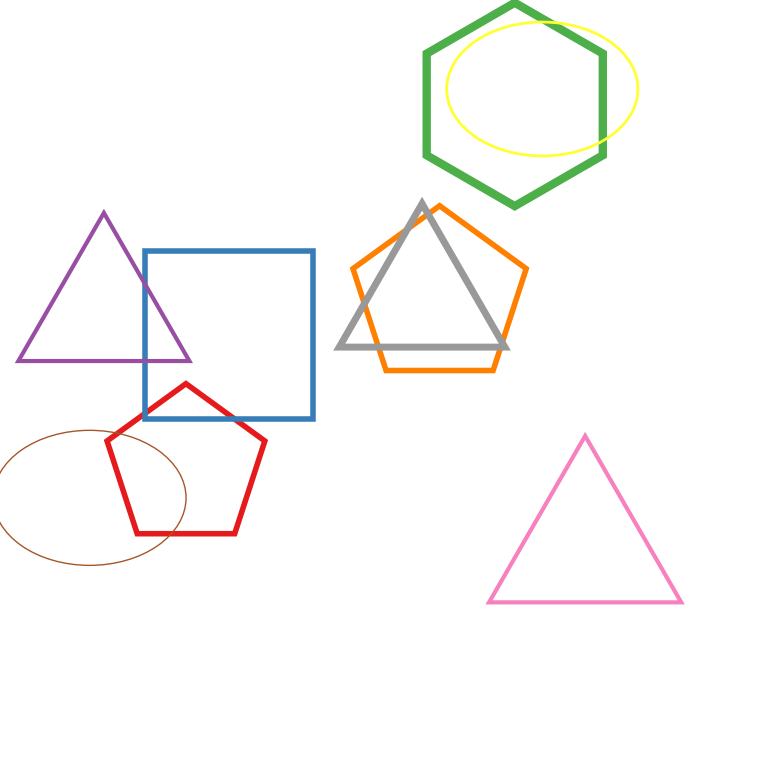[{"shape": "pentagon", "thickness": 2, "radius": 0.54, "center": [0.241, 0.394]}, {"shape": "square", "thickness": 2, "radius": 0.55, "center": [0.298, 0.565]}, {"shape": "hexagon", "thickness": 3, "radius": 0.66, "center": [0.668, 0.864]}, {"shape": "triangle", "thickness": 1.5, "radius": 0.64, "center": [0.135, 0.595]}, {"shape": "pentagon", "thickness": 2, "radius": 0.59, "center": [0.571, 0.615]}, {"shape": "oval", "thickness": 1, "radius": 0.62, "center": [0.704, 0.884]}, {"shape": "oval", "thickness": 0.5, "radius": 0.63, "center": [0.116, 0.353]}, {"shape": "triangle", "thickness": 1.5, "radius": 0.72, "center": [0.76, 0.29]}, {"shape": "triangle", "thickness": 2.5, "radius": 0.62, "center": [0.548, 0.611]}]